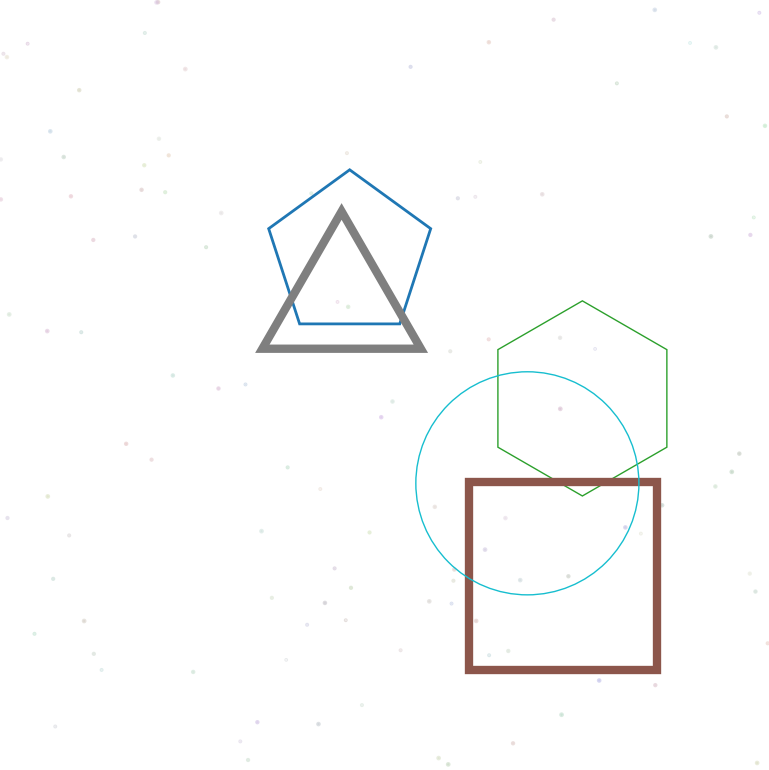[{"shape": "pentagon", "thickness": 1, "radius": 0.55, "center": [0.454, 0.669]}, {"shape": "hexagon", "thickness": 0.5, "radius": 0.63, "center": [0.756, 0.483]}, {"shape": "square", "thickness": 3, "radius": 0.61, "center": [0.731, 0.252]}, {"shape": "triangle", "thickness": 3, "radius": 0.59, "center": [0.444, 0.607]}, {"shape": "circle", "thickness": 0.5, "radius": 0.72, "center": [0.685, 0.372]}]